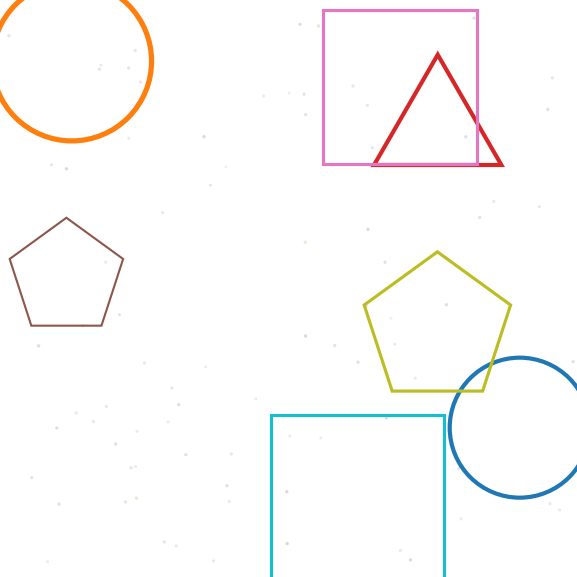[{"shape": "circle", "thickness": 2, "radius": 0.61, "center": [0.9, 0.259]}, {"shape": "circle", "thickness": 2.5, "radius": 0.69, "center": [0.124, 0.893]}, {"shape": "triangle", "thickness": 2, "radius": 0.64, "center": [0.758, 0.777]}, {"shape": "pentagon", "thickness": 1, "radius": 0.52, "center": [0.115, 0.519]}, {"shape": "square", "thickness": 1.5, "radius": 0.67, "center": [0.692, 0.848]}, {"shape": "pentagon", "thickness": 1.5, "radius": 0.67, "center": [0.757, 0.43]}, {"shape": "square", "thickness": 1.5, "radius": 0.75, "center": [0.619, 0.131]}]